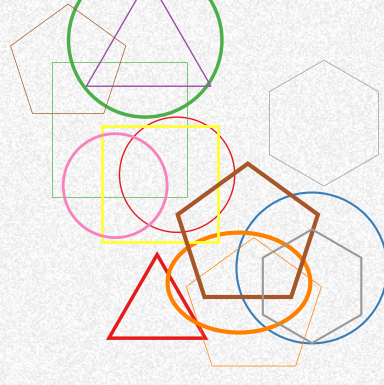[{"shape": "circle", "thickness": 1, "radius": 0.75, "center": [0.46, 0.546]}, {"shape": "triangle", "thickness": 2.5, "radius": 0.72, "center": [0.408, 0.194]}, {"shape": "circle", "thickness": 1.5, "radius": 0.98, "center": [0.81, 0.304]}, {"shape": "circle", "thickness": 2.5, "radius": 1.0, "center": [0.377, 0.895]}, {"shape": "square", "thickness": 0.5, "radius": 0.88, "center": [0.31, 0.665]}, {"shape": "triangle", "thickness": 1, "radius": 0.93, "center": [0.386, 0.869]}, {"shape": "pentagon", "thickness": 0.5, "radius": 0.92, "center": [0.659, 0.198]}, {"shape": "oval", "thickness": 3, "radius": 0.93, "center": [0.621, 0.266]}, {"shape": "square", "thickness": 2, "radius": 0.75, "center": [0.416, 0.523]}, {"shape": "pentagon", "thickness": 0.5, "radius": 0.79, "center": [0.177, 0.832]}, {"shape": "pentagon", "thickness": 3, "radius": 0.96, "center": [0.644, 0.384]}, {"shape": "circle", "thickness": 2, "radius": 0.67, "center": [0.299, 0.518]}, {"shape": "hexagon", "thickness": 0.5, "radius": 0.82, "center": [0.842, 0.68]}, {"shape": "hexagon", "thickness": 1.5, "radius": 0.74, "center": [0.811, 0.257]}]